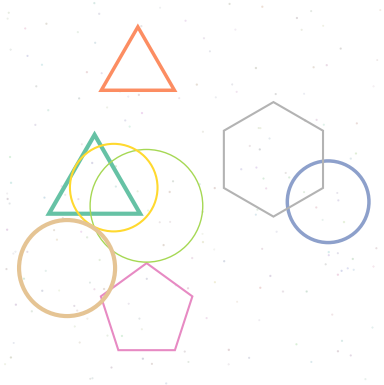[{"shape": "triangle", "thickness": 3, "radius": 0.68, "center": [0.246, 0.513]}, {"shape": "triangle", "thickness": 2.5, "radius": 0.55, "center": [0.358, 0.82]}, {"shape": "circle", "thickness": 2.5, "radius": 0.53, "center": [0.852, 0.476]}, {"shape": "pentagon", "thickness": 1.5, "radius": 0.62, "center": [0.381, 0.192]}, {"shape": "circle", "thickness": 1, "radius": 0.73, "center": [0.38, 0.465]}, {"shape": "circle", "thickness": 1.5, "radius": 0.57, "center": [0.295, 0.513]}, {"shape": "circle", "thickness": 3, "radius": 0.62, "center": [0.174, 0.304]}, {"shape": "hexagon", "thickness": 1.5, "radius": 0.74, "center": [0.71, 0.586]}]